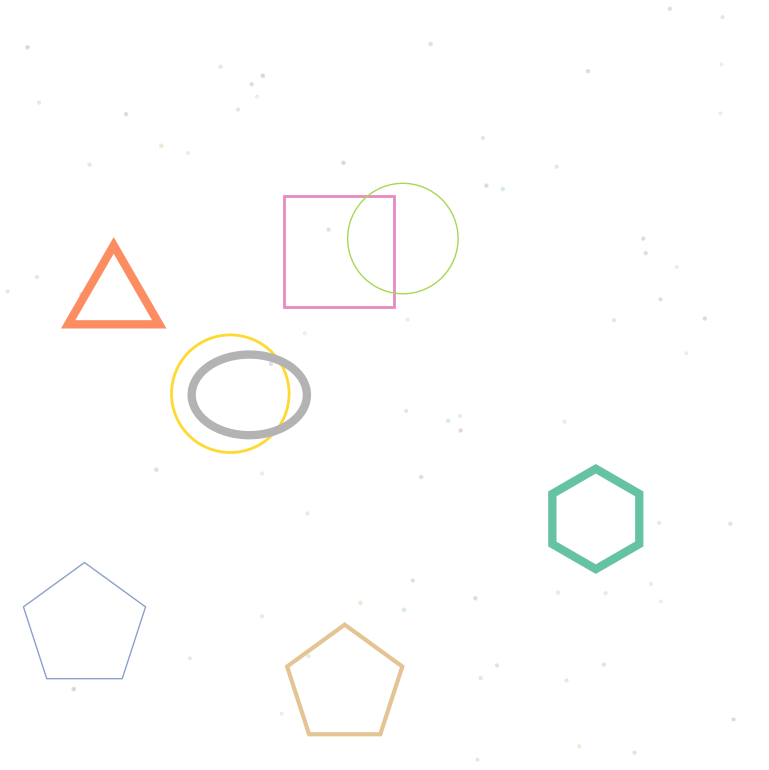[{"shape": "hexagon", "thickness": 3, "radius": 0.33, "center": [0.774, 0.326]}, {"shape": "triangle", "thickness": 3, "radius": 0.34, "center": [0.148, 0.613]}, {"shape": "pentagon", "thickness": 0.5, "radius": 0.42, "center": [0.11, 0.186]}, {"shape": "square", "thickness": 1, "radius": 0.36, "center": [0.44, 0.673]}, {"shape": "circle", "thickness": 0.5, "radius": 0.36, "center": [0.523, 0.69]}, {"shape": "circle", "thickness": 1, "radius": 0.38, "center": [0.299, 0.489]}, {"shape": "pentagon", "thickness": 1.5, "radius": 0.39, "center": [0.448, 0.11]}, {"shape": "oval", "thickness": 3, "radius": 0.37, "center": [0.324, 0.487]}]